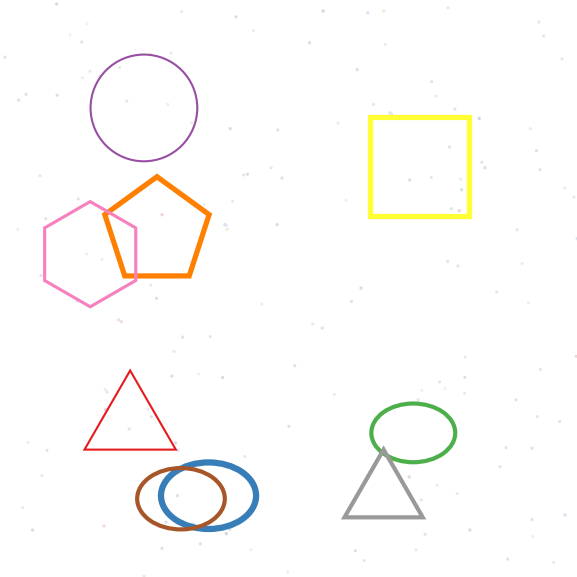[{"shape": "triangle", "thickness": 1, "radius": 0.46, "center": [0.225, 0.266]}, {"shape": "oval", "thickness": 3, "radius": 0.41, "center": [0.361, 0.141]}, {"shape": "oval", "thickness": 2, "radius": 0.36, "center": [0.716, 0.25]}, {"shape": "circle", "thickness": 1, "radius": 0.46, "center": [0.249, 0.812]}, {"shape": "pentagon", "thickness": 2.5, "radius": 0.47, "center": [0.272, 0.598]}, {"shape": "square", "thickness": 2.5, "radius": 0.43, "center": [0.726, 0.711]}, {"shape": "oval", "thickness": 2, "radius": 0.38, "center": [0.313, 0.136]}, {"shape": "hexagon", "thickness": 1.5, "radius": 0.46, "center": [0.156, 0.559]}, {"shape": "triangle", "thickness": 2, "radius": 0.39, "center": [0.664, 0.142]}]